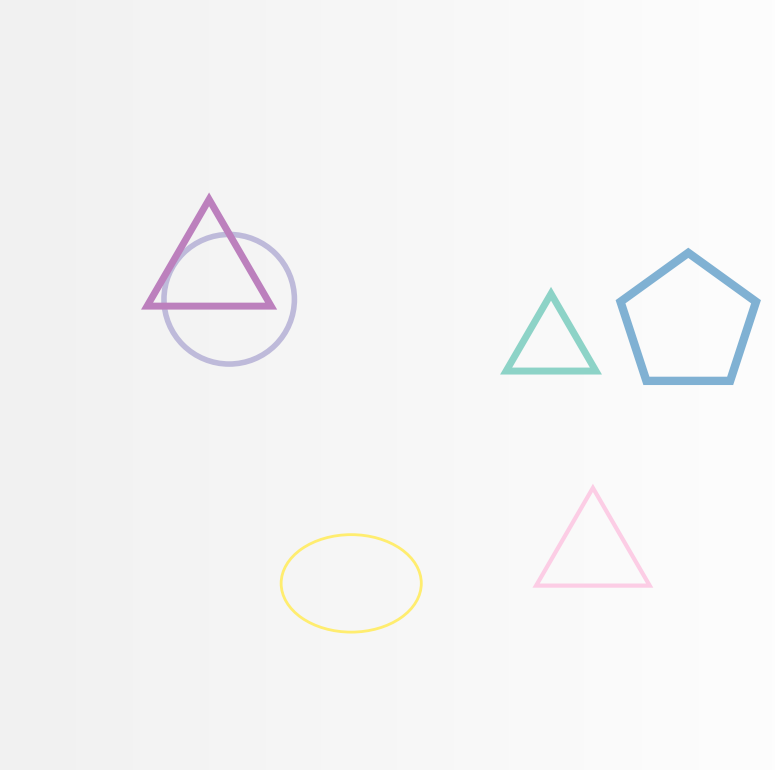[{"shape": "triangle", "thickness": 2.5, "radius": 0.33, "center": [0.711, 0.552]}, {"shape": "circle", "thickness": 2, "radius": 0.42, "center": [0.296, 0.611]}, {"shape": "pentagon", "thickness": 3, "radius": 0.46, "center": [0.888, 0.58]}, {"shape": "triangle", "thickness": 1.5, "radius": 0.42, "center": [0.765, 0.282]}, {"shape": "triangle", "thickness": 2.5, "radius": 0.46, "center": [0.27, 0.649]}, {"shape": "oval", "thickness": 1, "radius": 0.45, "center": [0.453, 0.242]}]